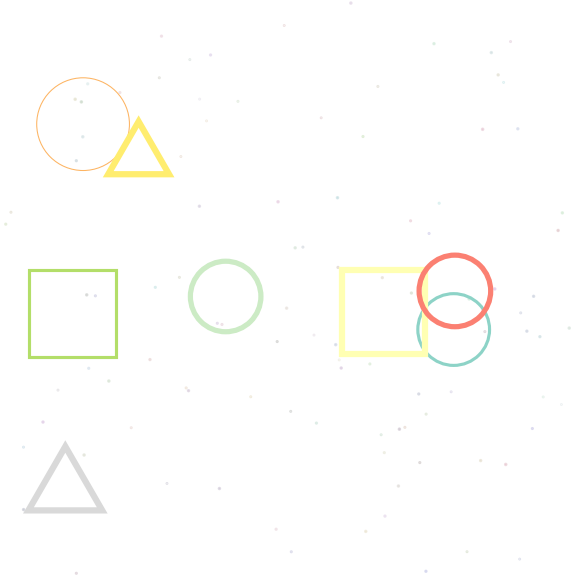[{"shape": "circle", "thickness": 1.5, "radius": 0.31, "center": [0.786, 0.429]}, {"shape": "square", "thickness": 3, "radius": 0.36, "center": [0.664, 0.459]}, {"shape": "circle", "thickness": 2.5, "radius": 0.31, "center": [0.788, 0.495]}, {"shape": "circle", "thickness": 0.5, "radius": 0.4, "center": [0.144, 0.784]}, {"shape": "square", "thickness": 1.5, "radius": 0.38, "center": [0.125, 0.456]}, {"shape": "triangle", "thickness": 3, "radius": 0.37, "center": [0.113, 0.152]}, {"shape": "circle", "thickness": 2.5, "radius": 0.31, "center": [0.391, 0.486]}, {"shape": "triangle", "thickness": 3, "radius": 0.3, "center": [0.24, 0.728]}]